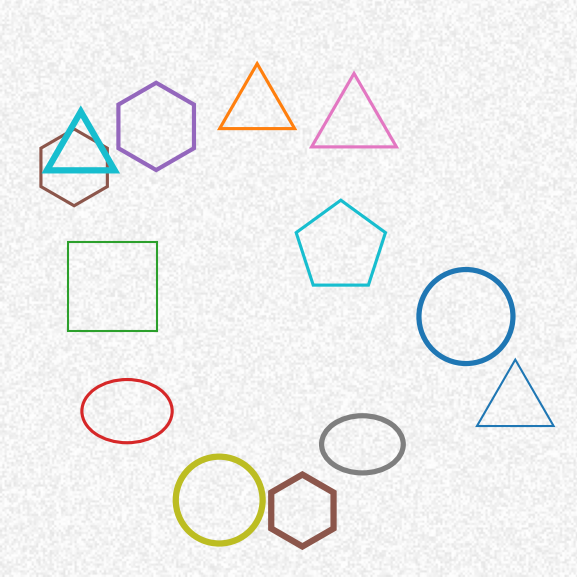[{"shape": "triangle", "thickness": 1, "radius": 0.38, "center": [0.892, 0.3]}, {"shape": "circle", "thickness": 2.5, "radius": 0.41, "center": [0.807, 0.451]}, {"shape": "triangle", "thickness": 1.5, "radius": 0.37, "center": [0.445, 0.814]}, {"shape": "square", "thickness": 1, "radius": 0.39, "center": [0.196, 0.502]}, {"shape": "oval", "thickness": 1.5, "radius": 0.39, "center": [0.22, 0.287]}, {"shape": "hexagon", "thickness": 2, "radius": 0.38, "center": [0.27, 0.78]}, {"shape": "hexagon", "thickness": 1.5, "radius": 0.33, "center": [0.128, 0.709]}, {"shape": "hexagon", "thickness": 3, "radius": 0.31, "center": [0.524, 0.115]}, {"shape": "triangle", "thickness": 1.5, "radius": 0.42, "center": [0.613, 0.787]}, {"shape": "oval", "thickness": 2.5, "radius": 0.35, "center": [0.628, 0.23]}, {"shape": "circle", "thickness": 3, "radius": 0.38, "center": [0.38, 0.133]}, {"shape": "pentagon", "thickness": 1.5, "radius": 0.41, "center": [0.59, 0.571]}, {"shape": "triangle", "thickness": 3, "radius": 0.34, "center": [0.14, 0.738]}]